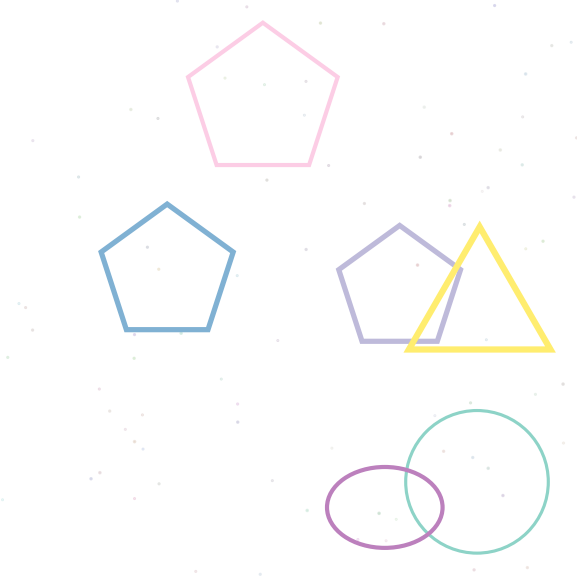[{"shape": "circle", "thickness": 1.5, "radius": 0.62, "center": [0.826, 0.165]}, {"shape": "pentagon", "thickness": 2.5, "radius": 0.55, "center": [0.692, 0.498]}, {"shape": "pentagon", "thickness": 2.5, "radius": 0.6, "center": [0.289, 0.526]}, {"shape": "pentagon", "thickness": 2, "radius": 0.68, "center": [0.455, 0.824]}, {"shape": "oval", "thickness": 2, "radius": 0.5, "center": [0.666, 0.12]}, {"shape": "triangle", "thickness": 3, "radius": 0.71, "center": [0.831, 0.465]}]